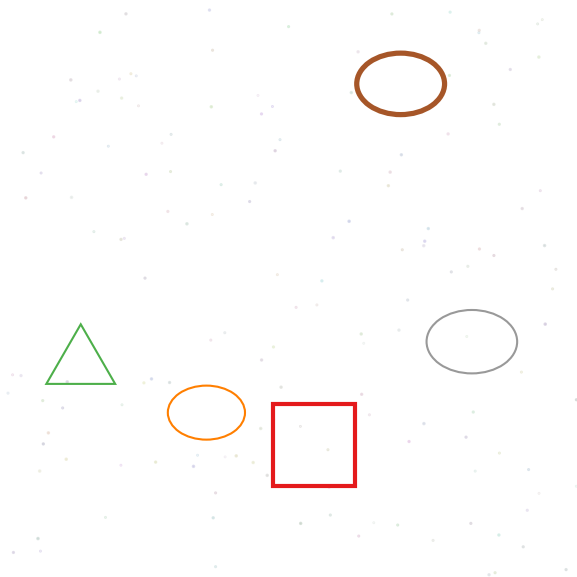[{"shape": "square", "thickness": 2, "radius": 0.36, "center": [0.543, 0.228]}, {"shape": "triangle", "thickness": 1, "radius": 0.34, "center": [0.14, 0.369]}, {"shape": "oval", "thickness": 1, "radius": 0.33, "center": [0.357, 0.285]}, {"shape": "oval", "thickness": 2.5, "radius": 0.38, "center": [0.694, 0.854]}, {"shape": "oval", "thickness": 1, "radius": 0.39, "center": [0.817, 0.407]}]